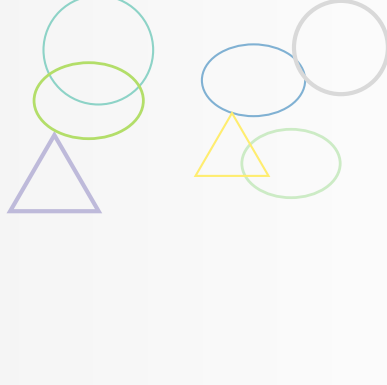[{"shape": "circle", "thickness": 1.5, "radius": 0.71, "center": [0.254, 0.87]}, {"shape": "triangle", "thickness": 3, "radius": 0.66, "center": [0.14, 0.517]}, {"shape": "oval", "thickness": 1.5, "radius": 0.67, "center": [0.654, 0.792]}, {"shape": "oval", "thickness": 2, "radius": 0.71, "center": [0.229, 0.738]}, {"shape": "circle", "thickness": 3, "radius": 0.61, "center": [0.88, 0.877]}, {"shape": "oval", "thickness": 2, "radius": 0.63, "center": [0.751, 0.575]}, {"shape": "triangle", "thickness": 1.5, "radius": 0.54, "center": [0.599, 0.597]}]